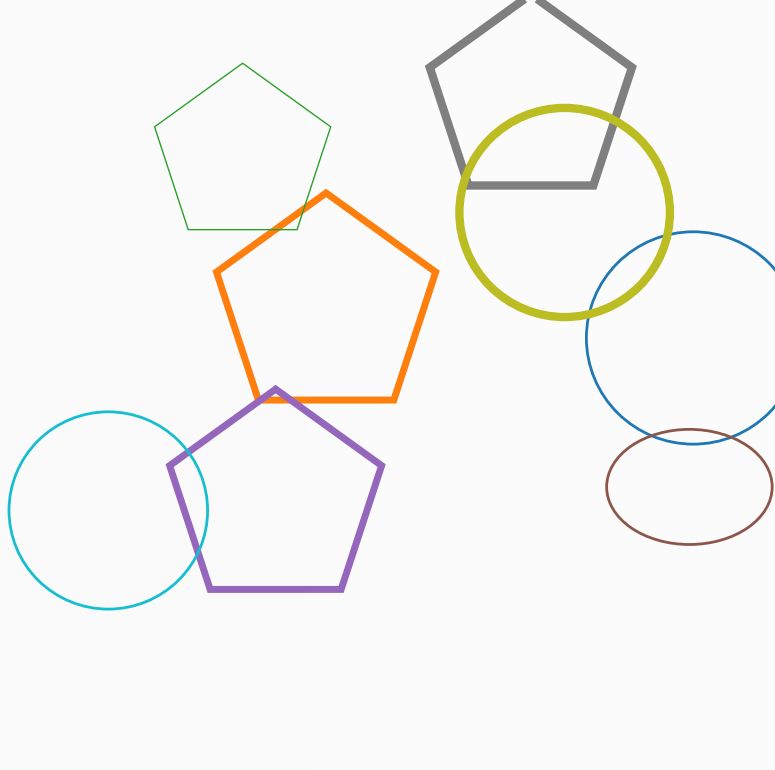[{"shape": "circle", "thickness": 1, "radius": 0.69, "center": [0.895, 0.561]}, {"shape": "pentagon", "thickness": 2.5, "radius": 0.74, "center": [0.421, 0.601]}, {"shape": "pentagon", "thickness": 0.5, "radius": 0.6, "center": [0.313, 0.798]}, {"shape": "pentagon", "thickness": 2.5, "radius": 0.72, "center": [0.356, 0.351]}, {"shape": "oval", "thickness": 1, "radius": 0.53, "center": [0.89, 0.368]}, {"shape": "pentagon", "thickness": 3, "radius": 0.69, "center": [0.685, 0.87]}, {"shape": "circle", "thickness": 3, "radius": 0.68, "center": [0.729, 0.724]}, {"shape": "circle", "thickness": 1, "radius": 0.64, "center": [0.14, 0.337]}]